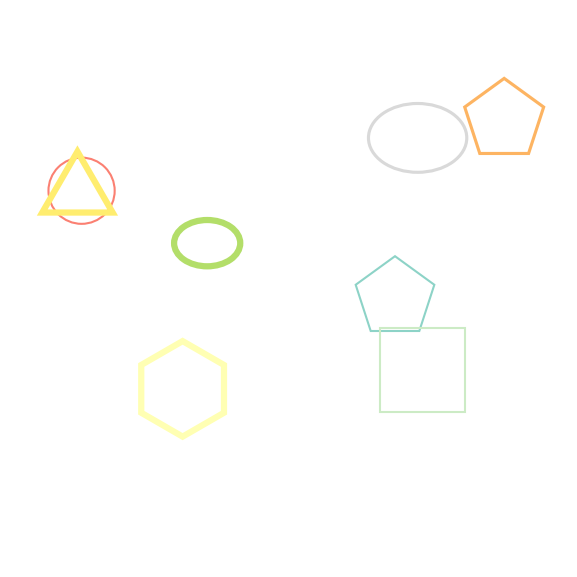[{"shape": "pentagon", "thickness": 1, "radius": 0.36, "center": [0.684, 0.484]}, {"shape": "hexagon", "thickness": 3, "radius": 0.41, "center": [0.316, 0.326]}, {"shape": "circle", "thickness": 1, "radius": 0.29, "center": [0.141, 0.669]}, {"shape": "pentagon", "thickness": 1.5, "radius": 0.36, "center": [0.873, 0.792]}, {"shape": "oval", "thickness": 3, "radius": 0.29, "center": [0.359, 0.578]}, {"shape": "oval", "thickness": 1.5, "radius": 0.43, "center": [0.723, 0.76]}, {"shape": "square", "thickness": 1, "radius": 0.37, "center": [0.731, 0.359]}, {"shape": "triangle", "thickness": 3, "radius": 0.35, "center": [0.134, 0.666]}]